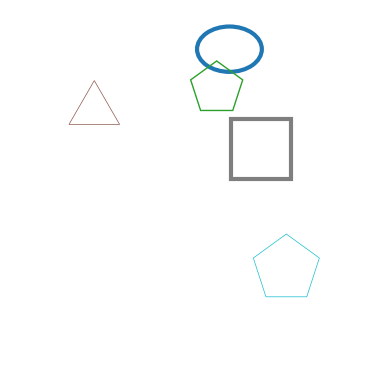[{"shape": "oval", "thickness": 3, "radius": 0.42, "center": [0.596, 0.872]}, {"shape": "pentagon", "thickness": 1, "radius": 0.36, "center": [0.563, 0.771]}, {"shape": "triangle", "thickness": 0.5, "radius": 0.38, "center": [0.245, 0.715]}, {"shape": "square", "thickness": 3, "radius": 0.39, "center": [0.678, 0.613]}, {"shape": "pentagon", "thickness": 0.5, "radius": 0.45, "center": [0.744, 0.302]}]